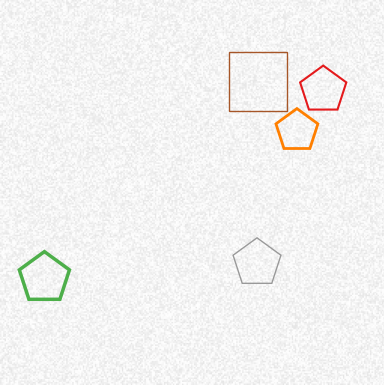[{"shape": "pentagon", "thickness": 1.5, "radius": 0.32, "center": [0.84, 0.766]}, {"shape": "pentagon", "thickness": 2.5, "radius": 0.34, "center": [0.115, 0.278]}, {"shape": "pentagon", "thickness": 2, "radius": 0.29, "center": [0.771, 0.661]}, {"shape": "square", "thickness": 1, "radius": 0.38, "center": [0.67, 0.787]}, {"shape": "pentagon", "thickness": 1, "radius": 0.33, "center": [0.668, 0.317]}]